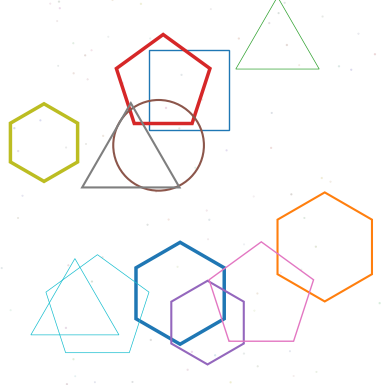[{"shape": "square", "thickness": 1, "radius": 0.52, "center": [0.492, 0.767]}, {"shape": "hexagon", "thickness": 2.5, "radius": 0.66, "center": [0.468, 0.238]}, {"shape": "hexagon", "thickness": 1.5, "radius": 0.71, "center": [0.843, 0.359]}, {"shape": "triangle", "thickness": 0.5, "radius": 0.63, "center": [0.721, 0.883]}, {"shape": "pentagon", "thickness": 2.5, "radius": 0.64, "center": [0.424, 0.783]}, {"shape": "hexagon", "thickness": 1.5, "radius": 0.54, "center": [0.539, 0.162]}, {"shape": "circle", "thickness": 1.5, "radius": 0.59, "center": [0.412, 0.623]}, {"shape": "pentagon", "thickness": 1, "radius": 0.71, "center": [0.679, 0.229]}, {"shape": "triangle", "thickness": 1.5, "radius": 0.73, "center": [0.34, 0.586]}, {"shape": "hexagon", "thickness": 2.5, "radius": 0.5, "center": [0.114, 0.63]}, {"shape": "triangle", "thickness": 0.5, "radius": 0.66, "center": [0.195, 0.196]}, {"shape": "pentagon", "thickness": 0.5, "radius": 0.7, "center": [0.253, 0.198]}]